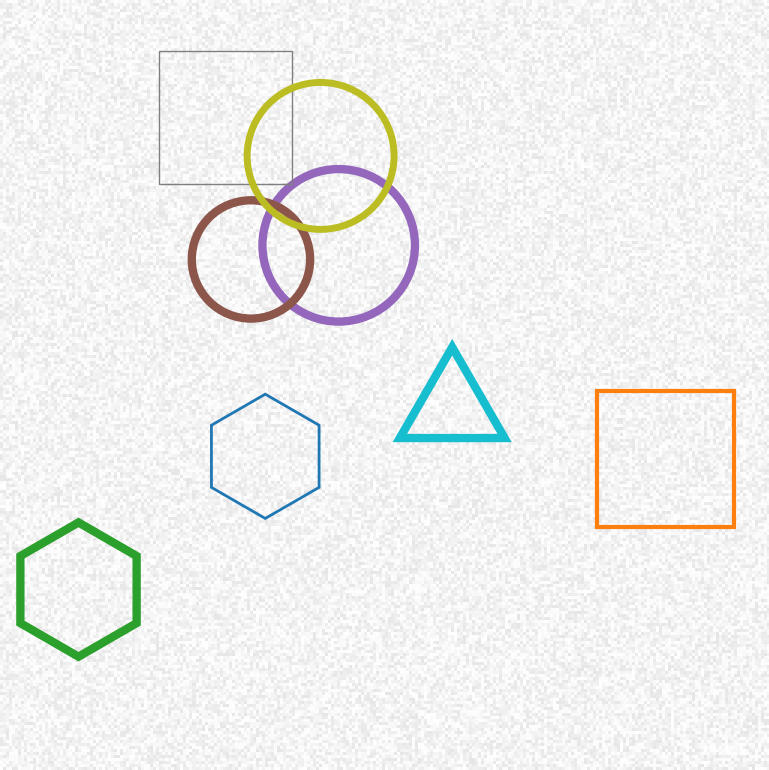[{"shape": "hexagon", "thickness": 1, "radius": 0.4, "center": [0.344, 0.407]}, {"shape": "square", "thickness": 1.5, "radius": 0.44, "center": [0.864, 0.404]}, {"shape": "hexagon", "thickness": 3, "radius": 0.44, "center": [0.102, 0.234]}, {"shape": "circle", "thickness": 3, "radius": 0.5, "center": [0.44, 0.681]}, {"shape": "circle", "thickness": 3, "radius": 0.38, "center": [0.326, 0.663]}, {"shape": "square", "thickness": 0.5, "radius": 0.43, "center": [0.293, 0.847]}, {"shape": "circle", "thickness": 2.5, "radius": 0.48, "center": [0.416, 0.798]}, {"shape": "triangle", "thickness": 3, "radius": 0.39, "center": [0.587, 0.47]}]